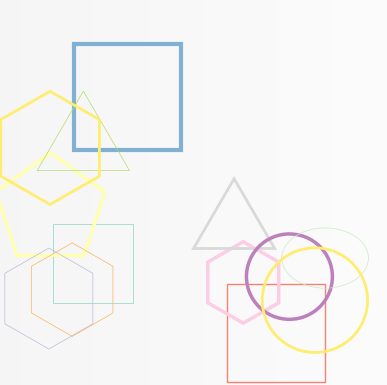[{"shape": "square", "thickness": 0.5, "radius": 0.51, "center": [0.239, 0.316]}, {"shape": "pentagon", "thickness": 2.5, "radius": 0.74, "center": [0.13, 0.456]}, {"shape": "hexagon", "thickness": 0.5, "radius": 0.66, "center": [0.126, 0.225]}, {"shape": "square", "thickness": 1, "radius": 0.64, "center": [0.712, 0.134]}, {"shape": "square", "thickness": 3, "radius": 0.68, "center": [0.329, 0.748]}, {"shape": "hexagon", "thickness": 0.5, "radius": 0.61, "center": [0.186, 0.248]}, {"shape": "triangle", "thickness": 0.5, "radius": 0.69, "center": [0.215, 0.626]}, {"shape": "hexagon", "thickness": 2.5, "radius": 0.53, "center": [0.628, 0.266]}, {"shape": "triangle", "thickness": 2, "radius": 0.6, "center": [0.604, 0.415]}, {"shape": "circle", "thickness": 2.5, "radius": 0.55, "center": [0.747, 0.281]}, {"shape": "oval", "thickness": 0.5, "radius": 0.56, "center": [0.839, 0.33]}, {"shape": "hexagon", "thickness": 2, "radius": 0.73, "center": [0.129, 0.616]}, {"shape": "circle", "thickness": 2, "radius": 0.68, "center": [0.813, 0.22]}]